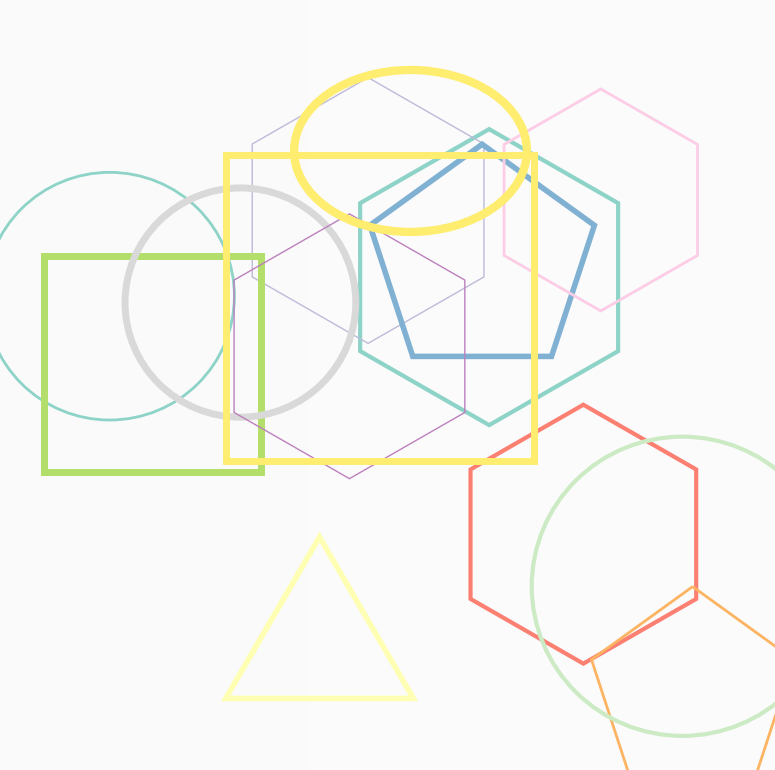[{"shape": "circle", "thickness": 1, "radius": 0.8, "center": [0.142, 0.615]}, {"shape": "hexagon", "thickness": 1.5, "radius": 0.96, "center": [0.631, 0.64]}, {"shape": "triangle", "thickness": 2, "radius": 0.7, "center": [0.412, 0.163]}, {"shape": "hexagon", "thickness": 0.5, "radius": 0.86, "center": [0.475, 0.727]}, {"shape": "hexagon", "thickness": 1.5, "radius": 0.84, "center": [0.753, 0.306]}, {"shape": "pentagon", "thickness": 2, "radius": 0.76, "center": [0.622, 0.66]}, {"shape": "pentagon", "thickness": 1, "radius": 0.69, "center": [0.894, 0.101]}, {"shape": "square", "thickness": 2.5, "radius": 0.7, "center": [0.196, 0.527]}, {"shape": "hexagon", "thickness": 1, "radius": 0.72, "center": [0.775, 0.74]}, {"shape": "circle", "thickness": 2.5, "radius": 0.74, "center": [0.31, 0.607]}, {"shape": "hexagon", "thickness": 0.5, "radius": 0.86, "center": [0.451, 0.55]}, {"shape": "circle", "thickness": 1.5, "radius": 0.97, "center": [0.88, 0.239]}, {"shape": "oval", "thickness": 3, "radius": 0.75, "center": [0.53, 0.804]}, {"shape": "square", "thickness": 2.5, "radius": 0.99, "center": [0.491, 0.6]}]